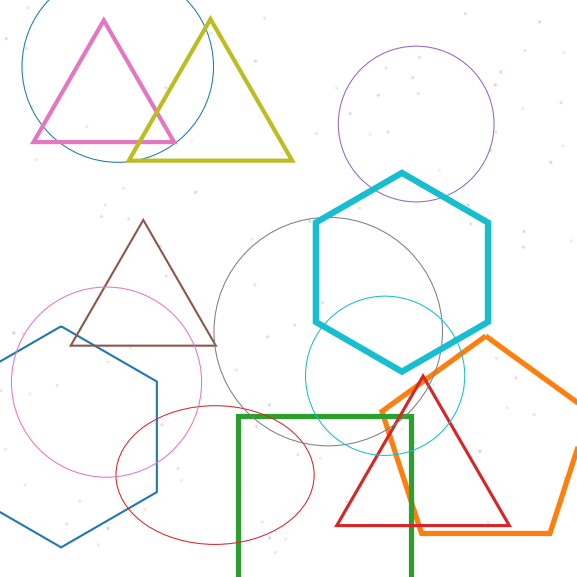[{"shape": "hexagon", "thickness": 1, "radius": 0.96, "center": [0.106, 0.243]}, {"shape": "circle", "thickness": 0.5, "radius": 0.83, "center": [0.204, 0.884]}, {"shape": "pentagon", "thickness": 2.5, "radius": 0.95, "center": [0.841, 0.228]}, {"shape": "square", "thickness": 2.5, "radius": 0.75, "center": [0.562, 0.128]}, {"shape": "oval", "thickness": 0.5, "radius": 0.86, "center": [0.372, 0.177]}, {"shape": "triangle", "thickness": 1.5, "radius": 0.86, "center": [0.733, 0.175]}, {"shape": "circle", "thickness": 0.5, "radius": 0.67, "center": [0.721, 0.784]}, {"shape": "triangle", "thickness": 1, "radius": 0.73, "center": [0.248, 0.473]}, {"shape": "circle", "thickness": 0.5, "radius": 0.82, "center": [0.184, 0.337]}, {"shape": "triangle", "thickness": 2, "radius": 0.7, "center": [0.18, 0.823]}, {"shape": "circle", "thickness": 0.5, "radius": 0.99, "center": [0.568, 0.425]}, {"shape": "triangle", "thickness": 2, "radius": 0.82, "center": [0.364, 0.803]}, {"shape": "circle", "thickness": 0.5, "radius": 0.69, "center": [0.667, 0.348]}, {"shape": "hexagon", "thickness": 3, "radius": 0.86, "center": [0.696, 0.528]}]